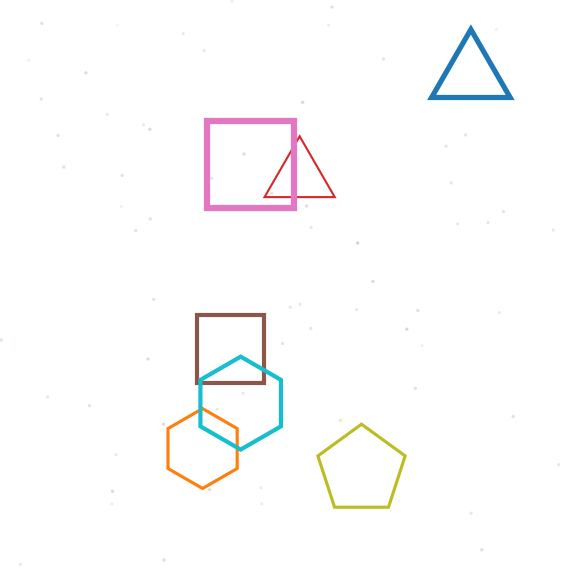[{"shape": "triangle", "thickness": 2.5, "radius": 0.39, "center": [0.815, 0.87]}, {"shape": "hexagon", "thickness": 1.5, "radius": 0.35, "center": [0.351, 0.222]}, {"shape": "triangle", "thickness": 1, "radius": 0.35, "center": [0.519, 0.693]}, {"shape": "square", "thickness": 2, "radius": 0.29, "center": [0.399, 0.395]}, {"shape": "square", "thickness": 3, "radius": 0.38, "center": [0.434, 0.715]}, {"shape": "pentagon", "thickness": 1.5, "radius": 0.4, "center": [0.626, 0.185]}, {"shape": "hexagon", "thickness": 2, "radius": 0.4, "center": [0.417, 0.301]}]